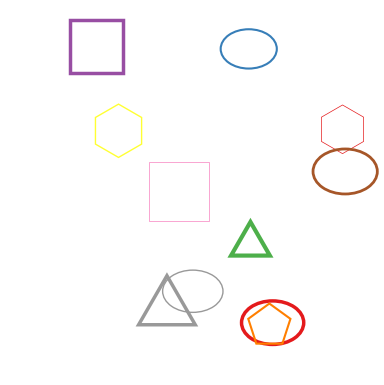[{"shape": "oval", "thickness": 2.5, "radius": 0.4, "center": [0.708, 0.162]}, {"shape": "hexagon", "thickness": 0.5, "radius": 0.32, "center": [0.89, 0.664]}, {"shape": "oval", "thickness": 1.5, "radius": 0.36, "center": [0.646, 0.873]}, {"shape": "triangle", "thickness": 3, "radius": 0.29, "center": [0.651, 0.365]}, {"shape": "square", "thickness": 2.5, "radius": 0.34, "center": [0.25, 0.88]}, {"shape": "pentagon", "thickness": 1.5, "radius": 0.29, "center": [0.7, 0.154]}, {"shape": "hexagon", "thickness": 1, "radius": 0.35, "center": [0.308, 0.66]}, {"shape": "oval", "thickness": 2, "radius": 0.42, "center": [0.897, 0.555]}, {"shape": "square", "thickness": 0.5, "radius": 0.38, "center": [0.465, 0.502]}, {"shape": "triangle", "thickness": 2.5, "radius": 0.42, "center": [0.434, 0.199]}, {"shape": "oval", "thickness": 1, "radius": 0.39, "center": [0.501, 0.244]}]